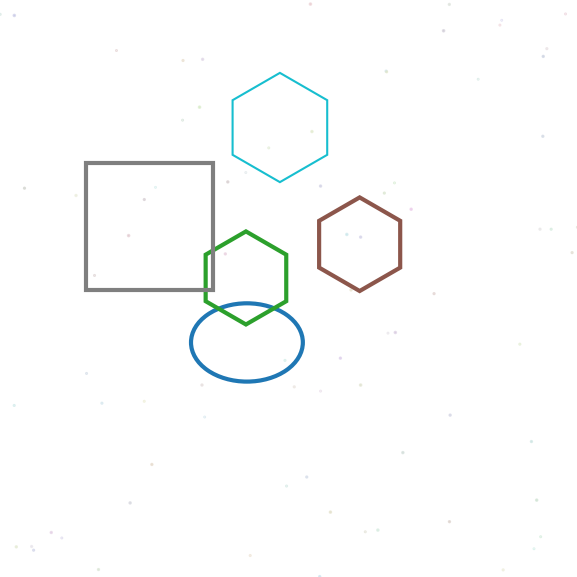[{"shape": "oval", "thickness": 2, "radius": 0.48, "center": [0.428, 0.406]}, {"shape": "hexagon", "thickness": 2, "radius": 0.4, "center": [0.426, 0.518]}, {"shape": "hexagon", "thickness": 2, "radius": 0.41, "center": [0.623, 0.576]}, {"shape": "square", "thickness": 2, "radius": 0.55, "center": [0.258, 0.607]}, {"shape": "hexagon", "thickness": 1, "radius": 0.47, "center": [0.485, 0.778]}]